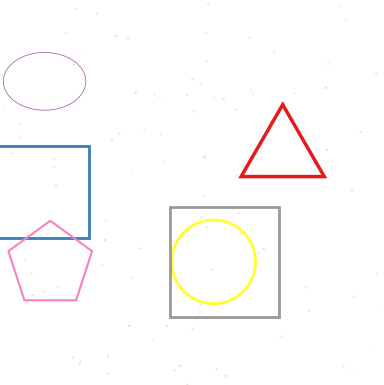[{"shape": "triangle", "thickness": 2.5, "radius": 0.62, "center": [0.734, 0.604]}, {"shape": "square", "thickness": 2, "radius": 0.59, "center": [0.112, 0.501]}, {"shape": "oval", "thickness": 0.5, "radius": 0.54, "center": [0.116, 0.789]}, {"shape": "circle", "thickness": 2, "radius": 0.54, "center": [0.555, 0.32]}, {"shape": "pentagon", "thickness": 1.5, "radius": 0.57, "center": [0.131, 0.312]}, {"shape": "square", "thickness": 2, "radius": 0.71, "center": [0.583, 0.32]}]